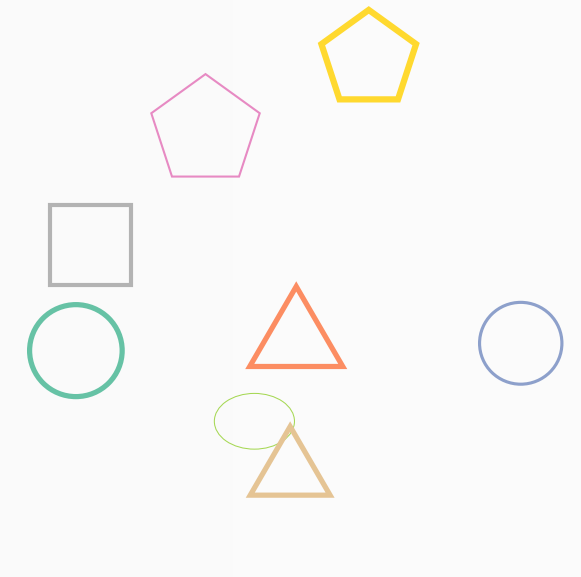[{"shape": "circle", "thickness": 2.5, "radius": 0.4, "center": [0.131, 0.392]}, {"shape": "triangle", "thickness": 2.5, "radius": 0.46, "center": [0.51, 0.411]}, {"shape": "circle", "thickness": 1.5, "radius": 0.35, "center": [0.896, 0.405]}, {"shape": "pentagon", "thickness": 1, "radius": 0.49, "center": [0.354, 0.773]}, {"shape": "oval", "thickness": 0.5, "radius": 0.34, "center": [0.438, 0.27]}, {"shape": "pentagon", "thickness": 3, "radius": 0.43, "center": [0.634, 0.896]}, {"shape": "triangle", "thickness": 2.5, "radius": 0.4, "center": [0.499, 0.181]}, {"shape": "square", "thickness": 2, "radius": 0.35, "center": [0.156, 0.575]}]